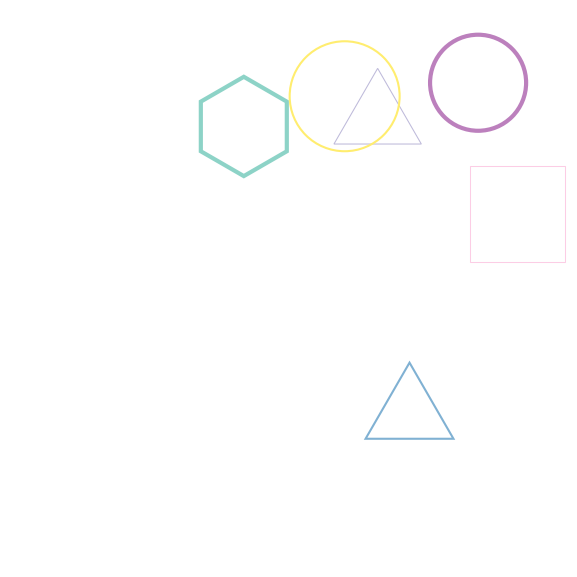[{"shape": "hexagon", "thickness": 2, "radius": 0.43, "center": [0.422, 0.78]}, {"shape": "triangle", "thickness": 0.5, "radius": 0.44, "center": [0.654, 0.793]}, {"shape": "triangle", "thickness": 1, "radius": 0.44, "center": [0.709, 0.283]}, {"shape": "square", "thickness": 0.5, "radius": 0.41, "center": [0.896, 0.629]}, {"shape": "circle", "thickness": 2, "radius": 0.42, "center": [0.828, 0.856]}, {"shape": "circle", "thickness": 1, "radius": 0.48, "center": [0.597, 0.832]}]